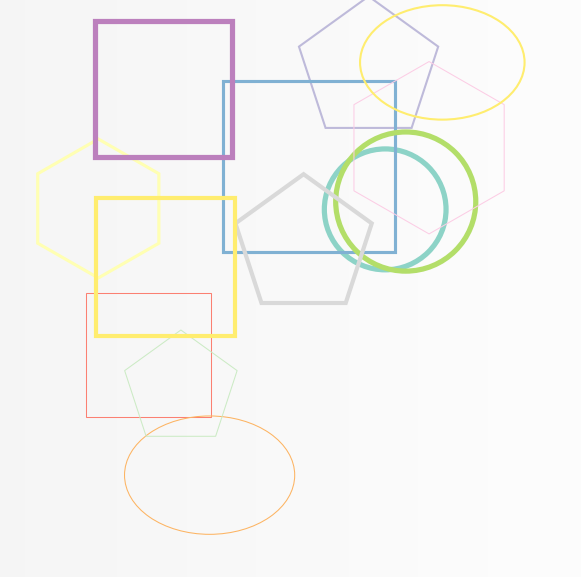[{"shape": "circle", "thickness": 2.5, "radius": 0.52, "center": [0.663, 0.637]}, {"shape": "hexagon", "thickness": 1.5, "radius": 0.6, "center": [0.169, 0.638]}, {"shape": "pentagon", "thickness": 1, "radius": 0.63, "center": [0.634, 0.88]}, {"shape": "square", "thickness": 0.5, "radius": 0.54, "center": [0.256, 0.385]}, {"shape": "square", "thickness": 1.5, "radius": 0.74, "center": [0.532, 0.71]}, {"shape": "oval", "thickness": 0.5, "radius": 0.73, "center": [0.361, 0.176]}, {"shape": "circle", "thickness": 2.5, "radius": 0.6, "center": [0.698, 0.65]}, {"shape": "hexagon", "thickness": 0.5, "radius": 0.75, "center": [0.738, 0.743]}, {"shape": "pentagon", "thickness": 2, "radius": 0.62, "center": [0.522, 0.574]}, {"shape": "square", "thickness": 2.5, "radius": 0.59, "center": [0.281, 0.845]}, {"shape": "pentagon", "thickness": 0.5, "radius": 0.51, "center": [0.311, 0.326]}, {"shape": "oval", "thickness": 1, "radius": 0.71, "center": [0.761, 0.891]}, {"shape": "square", "thickness": 2, "radius": 0.6, "center": [0.284, 0.537]}]